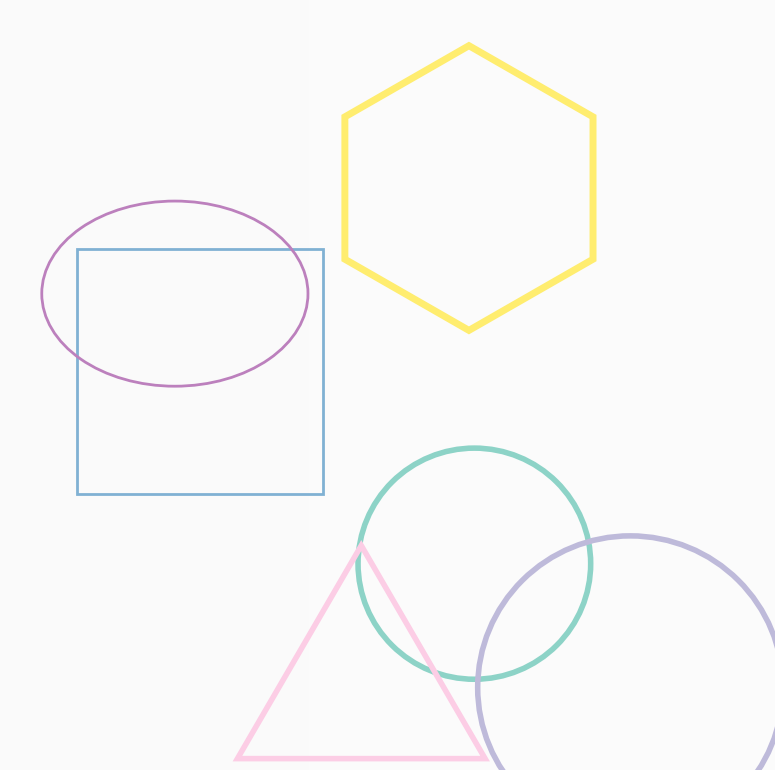[{"shape": "circle", "thickness": 2, "radius": 0.75, "center": [0.612, 0.268]}, {"shape": "circle", "thickness": 2, "radius": 0.98, "center": [0.813, 0.107]}, {"shape": "square", "thickness": 1, "radius": 0.8, "center": [0.258, 0.517]}, {"shape": "triangle", "thickness": 2, "radius": 0.92, "center": [0.466, 0.107]}, {"shape": "oval", "thickness": 1, "radius": 0.86, "center": [0.226, 0.619]}, {"shape": "hexagon", "thickness": 2.5, "radius": 0.92, "center": [0.605, 0.756]}]